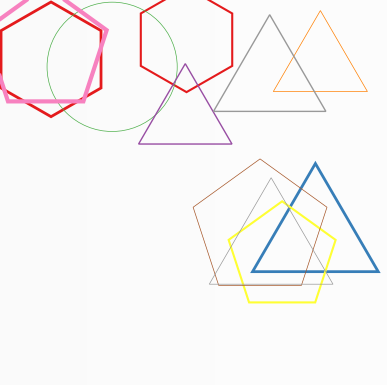[{"shape": "hexagon", "thickness": 1.5, "radius": 0.68, "center": [0.481, 0.897]}, {"shape": "hexagon", "thickness": 2, "radius": 0.74, "center": [0.132, 0.846]}, {"shape": "triangle", "thickness": 2, "radius": 0.94, "center": [0.814, 0.388]}, {"shape": "circle", "thickness": 0.5, "radius": 0.84, "center": [0.289, 0.826]}, {"shape": "triangle", "thickness": 1, "radius": 0.7, "center": [0.478, 0.695]}, {"shape": "triangle", "thickness": 0.5, "radius": 0.7, "center": [0.827, 0.832]}, {"shape": "pentagon", "thickness": 1.5, "radius": 0.73, "center": [0.728, 0.332]}, {"shape": "pentagon", "thickness": 0.5, "radius": 0.91, "center": [0.671, 0.406]}, {"shape": "pentagon", "thickness": 3, "radius": 0.83, "center": [0.118, 0.871]}, {"shape": "triangle", "thickness": 0.5, "radius": 0.92, "center": [0.7, 0.354]}, {"shape": "triangle", "thickness": 1, "radius": 0.84, "center": [0.696, 0.794]}]